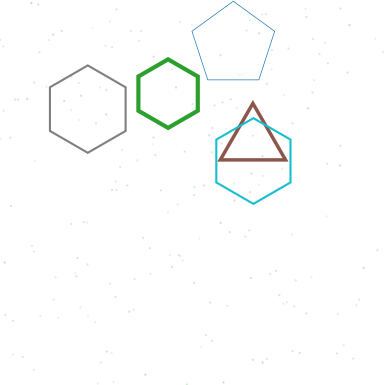[{"shape": "pentagon", "thickness": 0.5, "radius": 0.56, "center": [0.606, 0.884]}, {"shape": "hexagon", "thickness": 3, "radius": 0.45, "center": [0.437, 0.757]}, {"shape": "triangle", "thickness": 2.5, "radius": 0.49, "center": [0.657, 0.634]}, {"shape": "hexagon", "thickness": 1.5, "radius": 0.57, "center": [0.228, 0.717]}, {"shape": "hexagon", "thickness": 1.5, "radius": 0.56, "center": [0.658, 0.582]}]